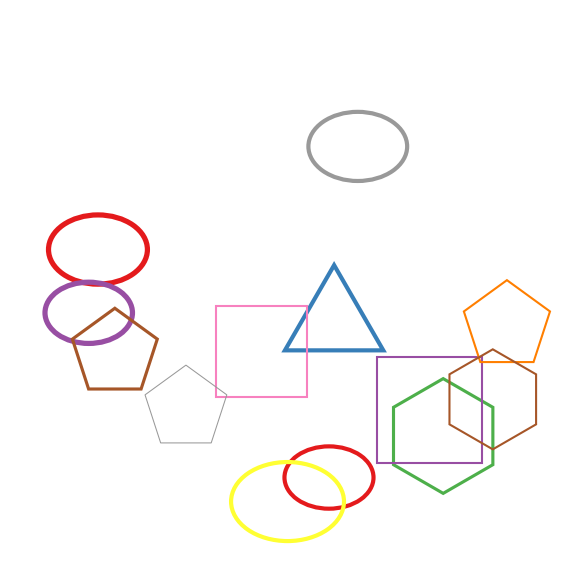[{"shape": "oval", "thickness": 2.5, "radius": 0.43, "center": [0.17, 0.567]}, {"shape": "oval", "thickness": 2, "radius": 0.39, "center": [0.57, 0.172]}, {"shape": "triangle", "thickness": 2, "radius": 0.49, "center": [0.579, 0.442]}, {"shape": "hexagon", "thickness": 1.5, "radius": 0.5, "center": [0.767, 0.244]}, {"shape": "oval", "thickness": 2.5, "radius": 0.38, "center": [0.154, 0.457]}, {"shape": "square", "thickness": 1, "radius": 0.46, "center": [0.744, 0.289]}, {"shape": "pentagon", "thickness": 1, "radius": 0.39, "center": [0.878, 0.436]}, {"shape": "oval", "thickness": 2, "radius": 0.49, "center": [0.498, 0.131]}, {"shape": "pentagon", "thickness": 1.5, "radius": 0.39, "center": [0.199, 0.388]}, {"shape": "hexagon", "thickness": 1, "radius": 0.43, "center": [0.853, 0.308]}, {"shape": "square", "thickness": 1, "radius": 0.39, "center": [0.453, 0.39]}, {"shape": "oval", "thickness": 2, "radius": 0.43, "center": [0.62, 0.746]}, {"shape": "pentagon", "thickness": 0.5, "radius": 0.37, "center": [0.322, 0.292]}]